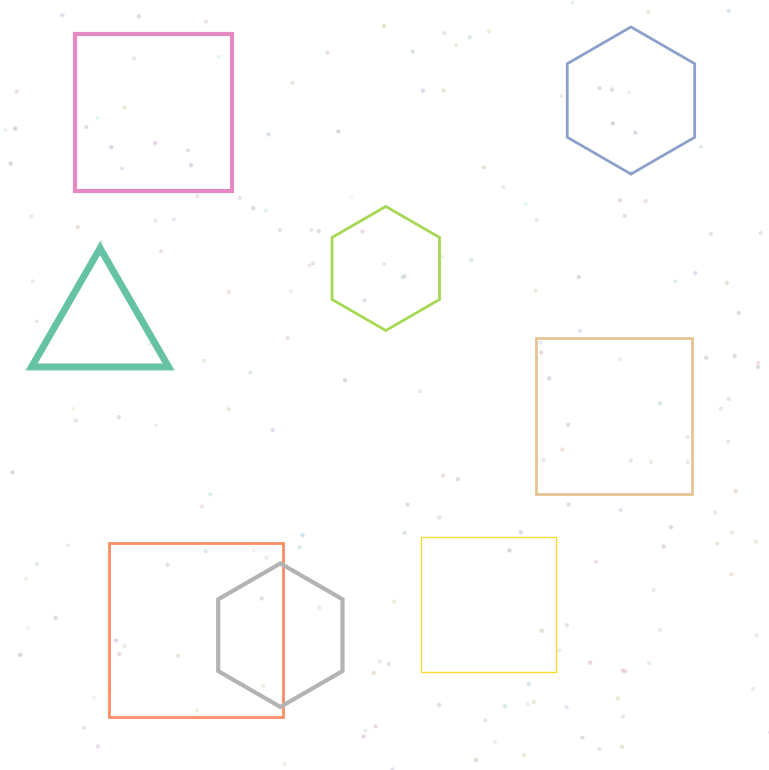[{"shape": "triangle", "thickness": 2.5, "radius": 0.51, "center": [0.13, 0.575]}, {"shape": "square", "thickness": 1, "radius": 0.57, "center": [0.254, 0.182]}, {"shape": "hexagon", "thickness": 1, "radius": 0.48, "center": [0.819, 0.869]}, {"shape": "square", "thickness": 1.5, "radius": 0.51, "center": [0.199, 0.854]}, {"shape": "hexagon", "thickness": 1, "radius": 0.4, "center": [0.501, 0.651]}, {"shape": "square", "thickness": 0.5, "radius": 0.44, "center": [0.634, 0.214]}, {"shape": "square", "thickness": 1, "radius": 0.51, "center": [0.797, 0.459]}, {"shape": "hexagon", "thickness": 1.5, "radius": 0.47, "center": [0.364, 0.175]}]